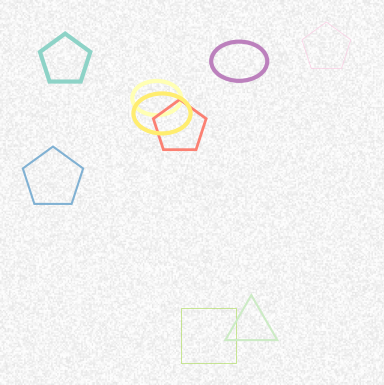[{"shape": "pentagon", "thickness": 3, "radius": 0.34, "center": [0.169, 0.844]}, {"shape": "oval", "thickness": 3, "radius": 0.32, "center": [0.407, 0.745]}, {"shape": "pentagon", "thickness": 2, "radius": 0.36, "center": [0.467, 0.67]}, {"shape": "pentagon", "thickness": 1.5, "radius": 0.41, "center": [0.138, 0.537]}, {"shape": "square", "thickness": 0.5, "radius": 0.36, "center": [0.542, 0.129]}, {"shape": "pentagon", "thickness": 0.5, "radius": 0.33, "center": [0.848, 0.876]}, {"shape": "oval", "thickness": 3, "radius": 0.36, "center": [0.621, 0.841]}, {"shape": "triangle", "thickness": 1.5, "radius": 0.39, "center": [0.653, 0.156]}, {"shape": "oval", "thickness": 3, "radius": 0.37, "center": [0.421, 0.705]}]